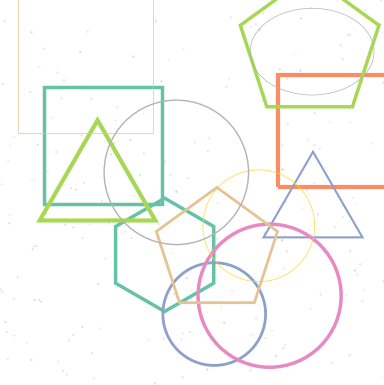[{"shape": "hexagon", "thickness": 2.5, "radius": 0.74, "center": [0.428, 0.338]}, {"shape": "square", "thickness": 2.5, "radius": 0.76, "center": [0.268, 0.622]}, {"shape": "square", "thickness": 3, "radius": 0.73, "center": [0.867, 0.659]}, {"shape": "triangle", "thickness": 1.5, "radius": 0.74, "center": [0.813, 0.458]}, {"shape": "circle", "thickness": 2, "radius": 0.67, "center": [0.556, 0.184]}, {"shape": "circle", "thickness": 2.5, "radius": 0.93, "center": [0.7, 0.232]}, {"shape": "triangle", "thickness": 3, "radius": 0.87, "center": [0.253, 0.514]}, {"shape": "pentagon", "thickness": 2.5, "radius": 0.95, "center": [0.804, 0.876]}, {"shape": "circle", "thickness": 0.5, "radius": 0.73, "center": [0.672, 0.414]}, {"shape": "pentagon", "thickness": 2, "radius": 0.83, "center": [0.563, 0.348]}, {"shape": "square", "thickness": 0.5, "radius": 0.88, "center": [0.222, 0.83]}, {"shape": "circle", "thickness": 1, "radius": 0.94, "center": [0.458, 0.552]}, {"shape": "oval", "thickness": 0.5, "radius": 0.8, "center": [0.811, 0.866]}]